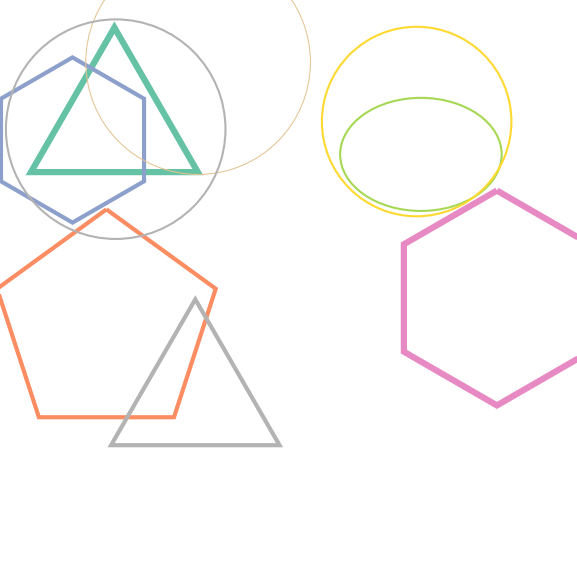[{"shape": "triangle", "thickness": 3, "radius": 0.83, "center": [0.198, 0.785]}, {"shape": "pentagon", "thickness": 2, "radius": 1.0, "center": [0.184, 0.438]}, {"shape": "hexagon", "thickness": 2, "radius": 0.72, "center": [0.126, 0.757]}, {"shape": "hexagon", "thickness": 3, "radius": 0.93, "center": [0.86, 0.483]}, {"shape": "oval", "thickness": 1, "radius": 0.7, "center": [0.729, 0.732]}, {"shape": "circle", "thickness": 1, "radius": 0.82, "center": [0.721, 0.789]}, {"shape": "circle", "thickness": 0.5, "radius": 0.97, "center": [0.343, 0.892]}, {"shape": "circle", "thickness": 1, "radius": 0.95, "center": [0.2, 0.775]}, {"shape": "triangle", "thickness": 2, "radius": 0.84, "center": [0.338, 0.312]}]